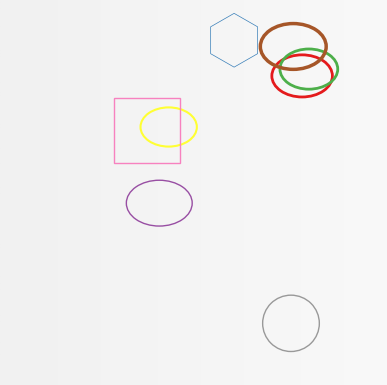[{"shape": "oval", "thickness": 2, "radius": 0.39, "center": [0.78, 0.803]}, {"shape": "hexagon", "thickness": 0.5, "radius": 0.35, "center": [0.604, 0.895]}, {"shape": "oval", "thickness": 2, "radius": 0.37, "center": [0.797, 0.821]}, {"shape": "oval", "thickness": 1, "radius": 0.42, "center": [0.411, 0.472]}, {"shape": "oval", "thickness": 1.5, "radius": 0.36, "center": [0.435, 0.67]}, {"shape": "oval", "thickness": 2.5, "radius": 0.42, "center": [0.757, 0.879]}, {"shape": "square", "thickness": 1, "radius": 0.42, "center": [0.379, 0.661]}, {"shape": "circle", "thickness": 1, "radius": 0.37, "center": [0.751, 0.16]}]